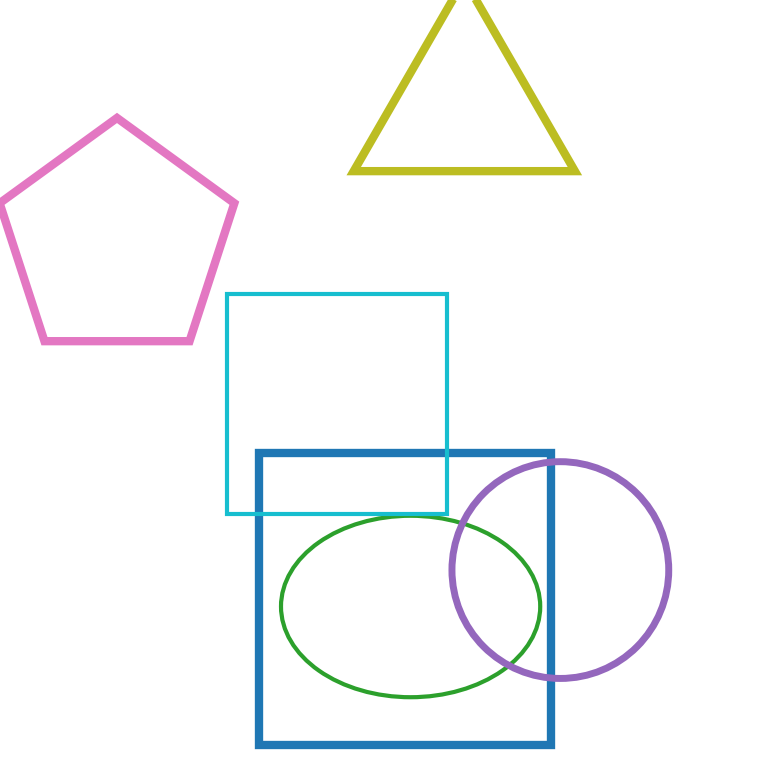[{"shape": "square", "thickness": 3, "radius": 0.95, "center": [0.526, 0.222]}, {"shape": "oval", "thickness": 1.5, "radius": 0.84, "center": [0.533, 0.212]}, {"shape": "circle", "thickness": 2.5, "radius": 0.7, "center": [0.728, 0.26]}, {"shape": "pentagon", "thickness": 3, "radius": 0.8, "center": [0.152, 0.687]}, {"shape": "triangle", "thickness": 3, "radius": 0.83, "center": [0.603, 0.861]}, {"shape": "square", "thickness": 1.5, "radius": 0.71, "center": [0.438, 0.475]}]